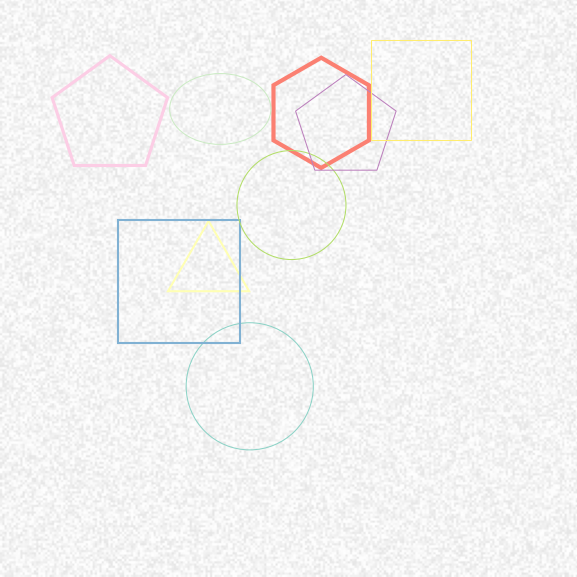[{"shape": "circle", "thickness": 0.5, "radius": 0.55, "center": [0.432, 0.33]}, {"shape": "triangle", "thickness": 1, "radius": 0.41, "center": [0.361, 0.535]}, {"shape": "hexagon", "thickness": 2, "radius": 0.48, "center": [0.556, 0.804]}, {"shape": "square", "thickness": 1, "radius": 0.53, "center": [0.31, 0.511]}, {"shape": "circle", "thickness": 0.5, "radius": 0.47, "center": [0.505, 0.644]}, {"shape": "pentagon", "thickness": 1.5, "radius": 0.53, "center": [0.19, 0.798]}, {"shape": "pentagon", "thickness": 0.5, "radius": 0.46, "center": [0.599, 0.779]}, {"shape": "oval", "thickness": 0.5, "radius": 0.44, "center": [0.381, 0.81]}, {"shape": "square", "thickness": 0.5, "radius": 0.43, "center": [0.73, 0.843]}]